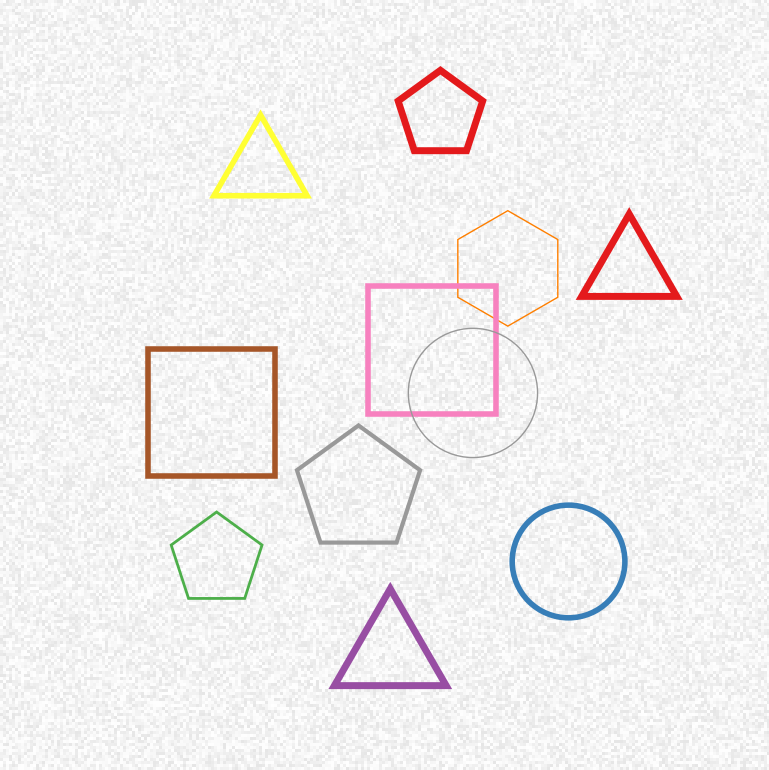[{"shape": "triangle", "thickness": 2.5, "radius": 0.36, "center": [0.817, 0.651]}, {"shape": "pentagon", "thickness": 2.5, "radius": 0.29, "center": [0.572, 0.851]}, {"shape": "circle", "thickness": 2, "radius": 0.37, "center": [0.738, 0.271]}, {"shape": "pentagon", "thickness": 1, "radius": 0.31, "center": [0.281, 0.273]}, {"shape": "triangle", "thickness": 2.5, "radius": 0.42, "center": [0.507, 0.151]}, {"shape": "hexagon", "thickness": 0.5, "radius": 0.37, "center": [0.66, 0.651]}, {"shape": "triangle", "thickness": 2, "radius": 0.35, "center": [0.338, 0.781]}, {"shape": "square", "thickness": 2, "radius": 0.41, "center": [0.274, 0.465]}, {"shape": "square", "thickness": 2, "radius": 0.41, "center": [0.561, 0.546]}, {"shape": "pentagon", "thickness": 1.5, "radius": 0.42, "center": [0.466, 0.363]}, {"shape": "circle", "thickness": 0.5, "radius": 0.42, "center": [0.614, 0.49]}]